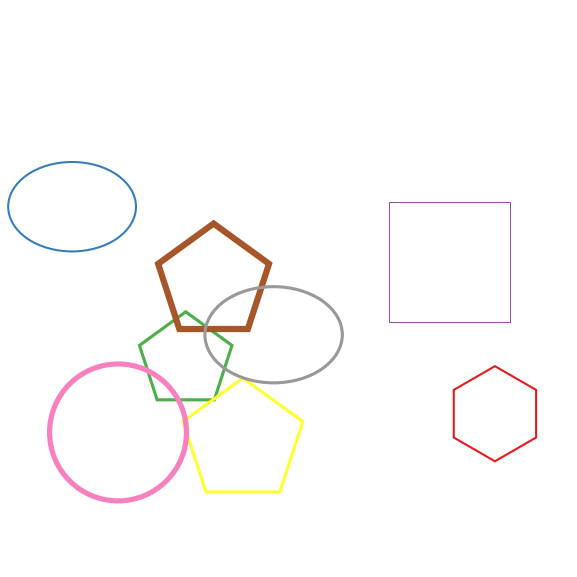[{"shape": "hexagon", "thickness": 1, "radius": 0.41, "center": [0.857, 0.283]}, {"shape": "oval", "thickness": 1, "radius": 0.55, "center": [0.125, 0.641]}, {"shape": "pentagon", "thickness": 1.5, "radius": 0.42, "center": [0.322, 0.375]}, {"shape": "square", "thickness": 0.5, "radius": 0.52, "center": [0.778, 0.545]}, {"shape": "pentagon", "thickness": 1.5, "radius": 0.55, "center": [0.421, 0.236]}, {"shape": "pentagon", "thickness": 3, "radius": 0.5, "center": [0.37, 0.511]}, {"shape": "circle", "thickness": 2.5, "radius": 0.59, "center": [0.204, 0.25]}, {"shape": "oval", "thickness": 1.5, "radius": 0.59, "center": [0.474, 0.419]}]